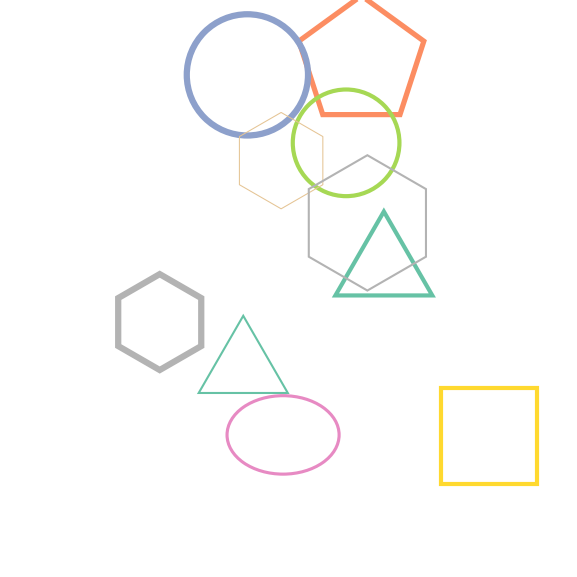[{"shape": "triangle", "thickness": 1, "radius": 0.45, "center": [0.421, 0.363]}, {"shape": "triangle", "thickness": 2, "radius": 0.48, "center": [0.665, 0.536]}, {"shape": "pentagon", "thickness": 2.5, "radius": 0.57, "center": [0.626, 0.893]}, {"shape": "circle", "thickness": 3, "radius": 0.52, "center": [0.428, 0.869]}, {"shape": "oval", "thickness": 1.5, "radius": 0.49, "center": [0.49, 0.246]}, {"shape": "circle", "thickness": 2, "radius": 0.46, "center": [0.599, 0.752]}, {"shape": "square", "thickness": 2, "radius": 0.41, "center": [0.847, 0.244]}, {"shape": "hexagon", "thickness": 0.5, "radius": 0.42, "center": [0.487, 0.721]}, {"shape": "hexagon", "thickness": 1, "radius": 0.59, "center": [0.636, 0.613]}, {"shape": "hexagon", "thickness": 3, "radius": 0.42, "center": [0.277, 0.441]}]